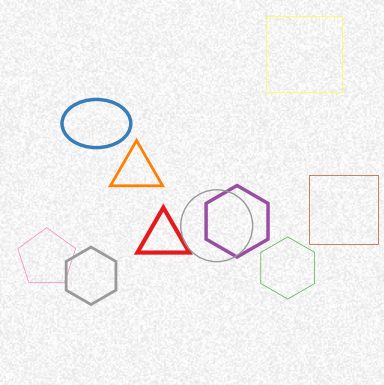[{"shape": "triangle", "thickness": 3, "radius": 0.39, "center": [0.424, 0.383]}, {"shape": "oval", "thickness": 2.5, "radius": 0.45, "center": [0.25, 0.679]}, {"shape": "hexagon", "thickness": 0.5, "radius": 0.4, "center": [0.747, 0.304]}, {"shape": "hexagon", "thickness": 2.5, "radius": 0.46, "center": [0.616, 0.425]}, {"shape": "triangle", "thickness": 2, "radius": 0.39, "center": [0.355, 0.557]}, {"shape": "square", "thickness": 0.5, "radius": 0.49, "center": [0.789, 0.859]}, {"shape": "square", "thickness": 0.5, "radius": 0.45, "center": [0.892, 0.455]}, {"shape": "pentagon", "thickness": 0.5, "radius": 0.39, "center": [0.121, 0.33]}, {"shape": "hexagon", "thickness": 2, "radius": 0.37, "center": [0.236, 0.284]}, {"shape": "circle", "thickness": 1, "radius": 0.47, "center": [0.563, 0.414]}]